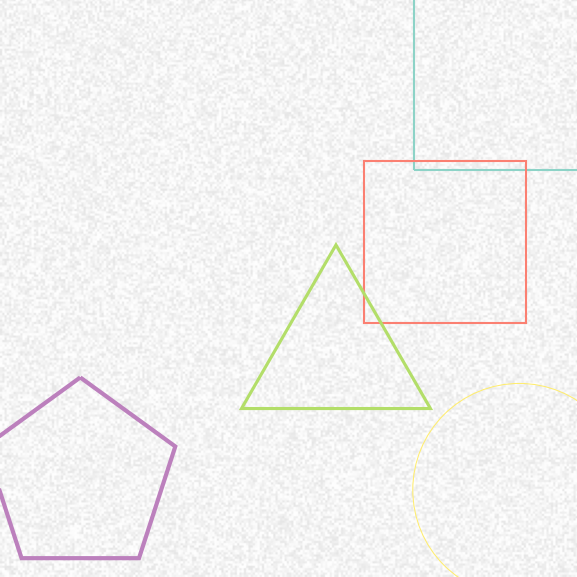[{"shape": "square", "thickness": 1, "radius": 0.87, "center": [0.892, 0.879]}, {"shape": "square", "thickness": 1, "radius": 0.7, "center": [0.77, 0.58]}, {"shape": "triangle", "thickness": 1.5, "radius": 0.94, "center": [0.582, 0.386]}, {"shape": "pentagon", "thickness": 2, "radius": 0.87, "center": [0.139, 0.173]}, {"shape": "circle", "thickness": 0.5, "radius": 0.92, "center": [0.899, 0.151]}]